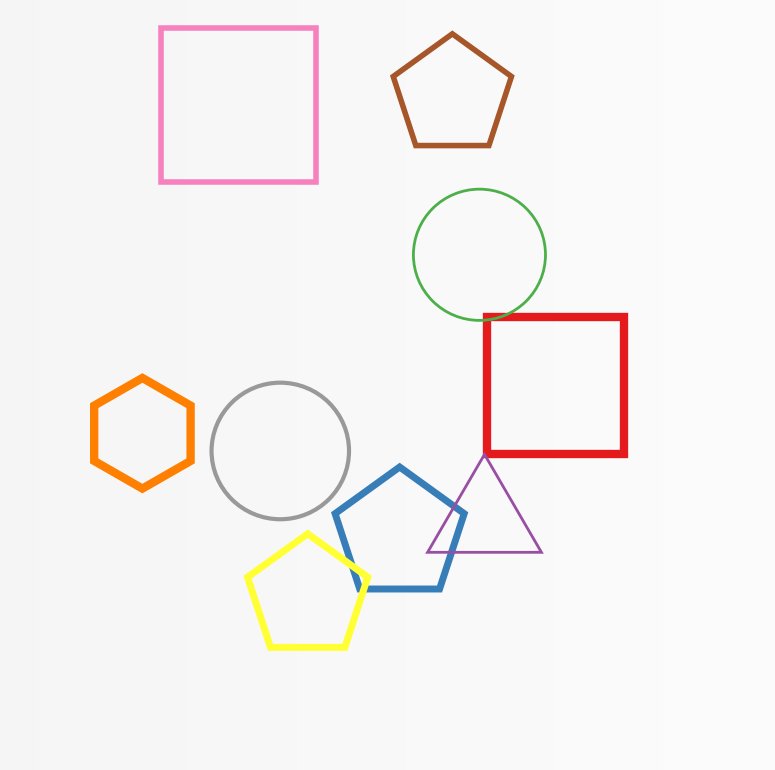[{"shape": "square", "thickness": 3, "radius": 0.44, "center": [0.717, 0.499]}, {"shape": "pentagon", "thickness": 2.5, "radius": 0.44, "center": [0.516, 0.306]}, {"shape": "circle", "thickness": 1, "radius": 0.43, "center": [0.619, 0.669]}, {"shape": "triangle", "thickness": 1, "radius": 0.42, "center": [0.625, 0.325]}, {"shape": "hexagon", "thickness": 3, "radius": 0.36, "center": [0.184, 0.437]}, {"shape": "pentagon", "thickness": 2.5, "radius": 0.41, "center": [0.397, 0.225]}, {"shape": "pentagon", "thickness": 2, "radius": 0.4, "center": [0.584, 0.876]}, {"shape": "square", "thickness": 2, "radius": 0.5, "center": [0.308, 0.863]}, {"shape": "circle", "thickness": 1.5, "radius": 0.44, "center": [0.362, 0.414]}]